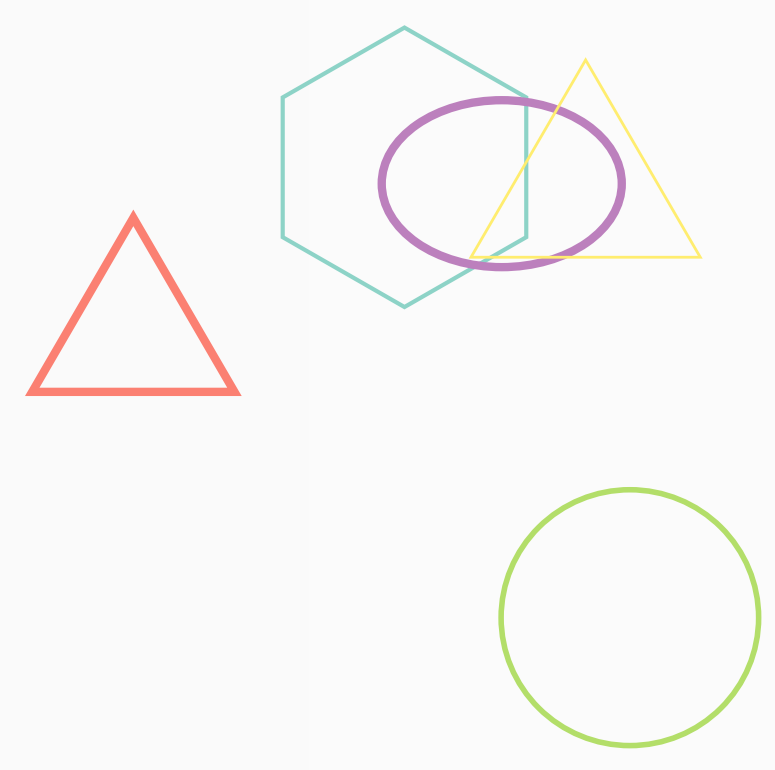[{"shape": "hexagon", "thickness": 1.5, "radius": 0.91, "center": [0.522, 0.783]}, {"shape": "triangle", "thickness": 3, "radius": 0.75, "center": [0.172, 0.566]}, {"shape": "circle", "thickness": 2, "radius": 0.83, "center": [0.813, 0.198]}, {"shape": "oval", "thickness": 3, "radius": 0.77, "center": [0.647, 0.761]}, {"shape": "triangle", "thickness": 1, "radius": 0.85, "center": [0.756, 0.751]}]